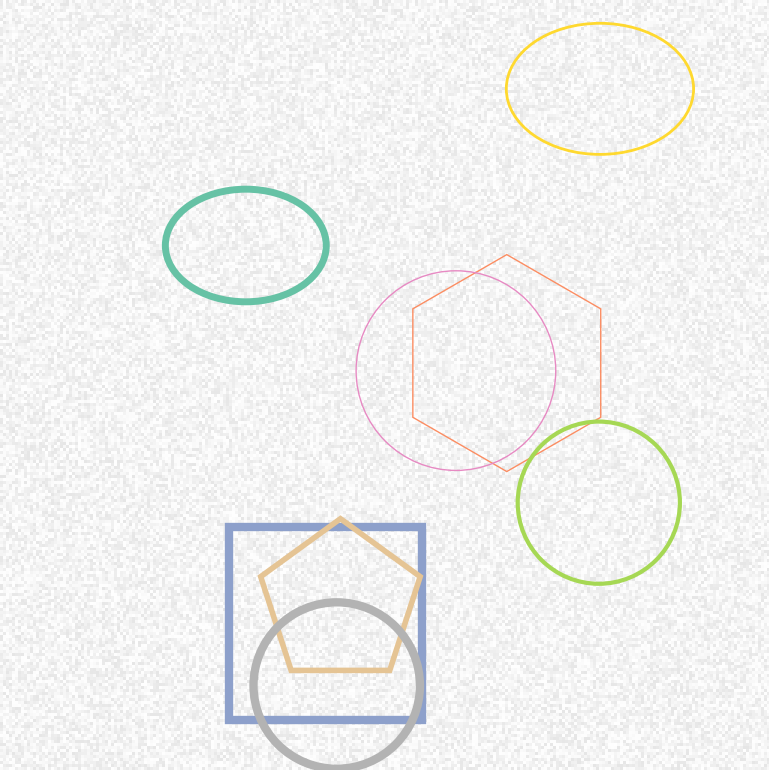[{"shape": "oval", "thickness": 2.5, "radius": 0.52, "center": [0.319, 0.681]}, {"shape": "hexagon", "thickness": 0.5, "radius": 0.7, "center": [0.658, 0.528]}, {"shape": "square", "thickness": 3, "radius": 0.63, "center": [0.423, 0.19]}, {"shape": "circle", "thickness": 0.5, "radius": 0.65, "center": [0.592, 0.519]}, {"shape": "circle", "thickness": 1.5, "radius": 0.53, "center": [0.778, 0.347]}, {"shape": "oval", "thickness": 1, "radius": 0.61, "center": [0.779, 0.885]}, {"shape": "pentagon", "thickness": 2, "radius": 0.54, "center": [0.442, 0.217]}, {"shape": "circle", "thickness": 3, "radius": 0.54, "center": [0.437, 0.11]}]